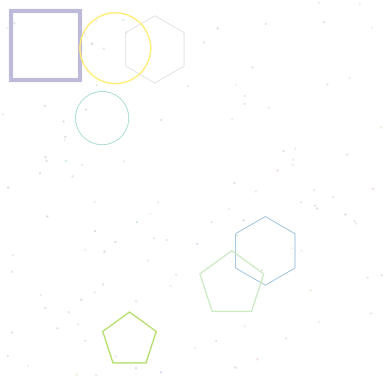[{"shape": "circle", "thickness": 0.5, "radius": 0.35, "center": [0.265, 0.693]}, {"shape": "square", "thickness": 3, "radius": 0.45, "center": [0.118, 0.882]}, {"shape": "hexagon", "thickness": 0.5, "radius": 0.45, "center": [0.689, 0.348]}, {"shape": "pentagon", "thickness": 1, "radius": 0.37, "center": [0.336, 0.116]}, {"shape": "hexagon", "thickness": 0.5, "radius": 0.44, "center": [0.402, 0.872]}, {"shape": "pentagon", "thickness": 1, "radius": 0.44, "center": [0.602, 0.262]}, {"shape": "circle", "thickness": 1, "radius": 0.46, "center": [0.3, 0.875]}]